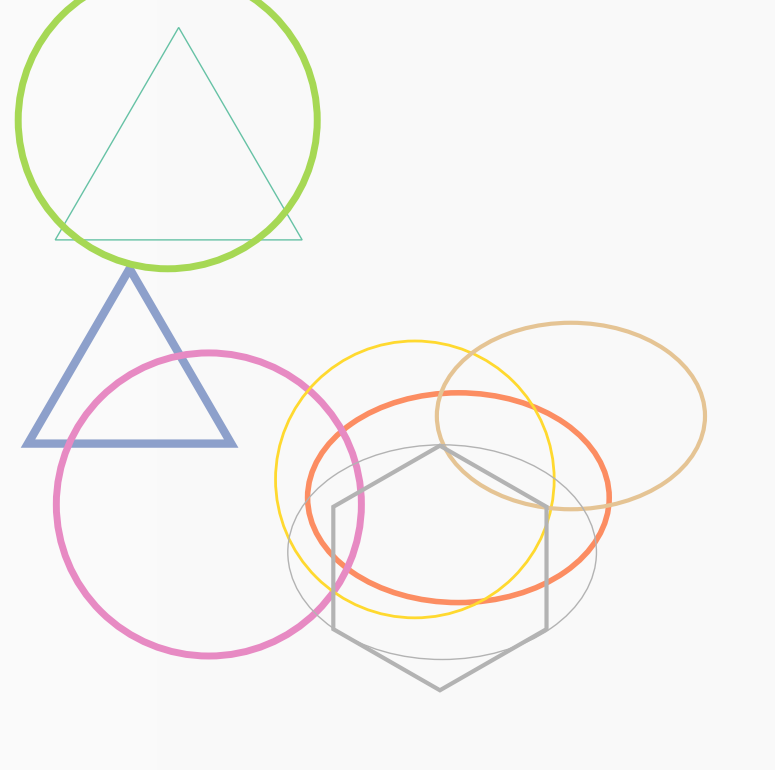[{"shape": "triangle", "thickness": 0.5, "radius": 0.92, "center": [0.231, 0.78]}, {"shape": "oval", "thickness": 2, "radius": 0.97, "center": [0.591, 0.354]}, {"shape": "triangle", "thickness": 3, "radius": 0.76, "center": [0.167, 0.5]}, {"shape": "circle", "thickness": 2.5, "radius": 0.98, "center": [0.269, 0.345]}, {"shape": "circle", "thickness": 2.5, "radius": 0.96, "center": [0.216, 0.844]}, {"shape": "circle", "thickness": 1, "radius": 0.9, "center": [0.535, 0.377]}, {"shape": "oval", "thickness": 1.5, "radius": 0.87, "center": [0.737, 0.46]}, {"shape": "hexagon", "thickness": 1.5, "radius": 0.79, "center": [0.568, 0.262]}, {"shape": "oval", "thickness": 0.5, "radius": 1.0, "center": [0.57, 0.283]}]